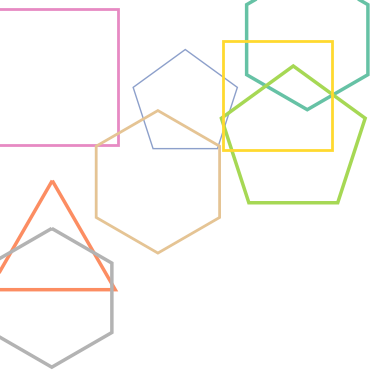[{"shape": "hexagon", "thickness": 2.5, "radius": 0.91, "center": [0.798, 0.897]}, {"shape": "triangle", "thickness": 2.5, "radius": 0.94, "center": [0.136, 0.342]}, {"shape": "pentagon", "thickness": 1, "radius": 0.71, "center": [0.481, 0.729]}, {"shape": "square", "thickness": 2, "radius": 0.88, "center": [0.129, 0.8]}, {"shape": "pentagon", "thickness": 2.5, "radius": 0.98, "center": [0.762, 0.632]}, {"shape": "square", "thickness": 2, "radius": 0.71, "center": [0.722, 0.752]}, {"shape": "hexagon", "thickness": 2, "radius": 0.93, "center": [0.41, 0.528]}, {"shape": "hexagon", "thickness": 2.5, "radius": 0.9, "center": [0.135, 0.226]}]